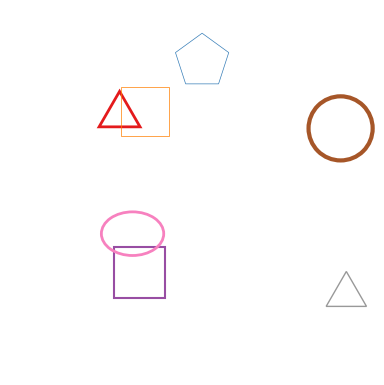[{"shape": "triangle", "thickness": 2, "radius": 0.31, "center": [0.311, 0.701]}, {"shape": "pentagon", "thickness": 0.5, "radius": 0.36, "center": [0.525, 0.841]}, {"shape": "square", "thickness": 1.5, "radius": 0.33, "center": [0.363, 0.293]}, {"shape": "square", "thickness": 0.5, "radius": 0.31, "center": [0.376, 0.71]}, {"shape": "circle", "thickness": 3, "radius": 0.42, "center": [0.885, 0.667]}, {"shape": "oval", "thickness": 2, "radius": 0.4, "center": [0.344, 0.393]}, {"shape": "triangle", "thickness": 1, "radius": 0.3, "center": [0.9, 0.234]}]